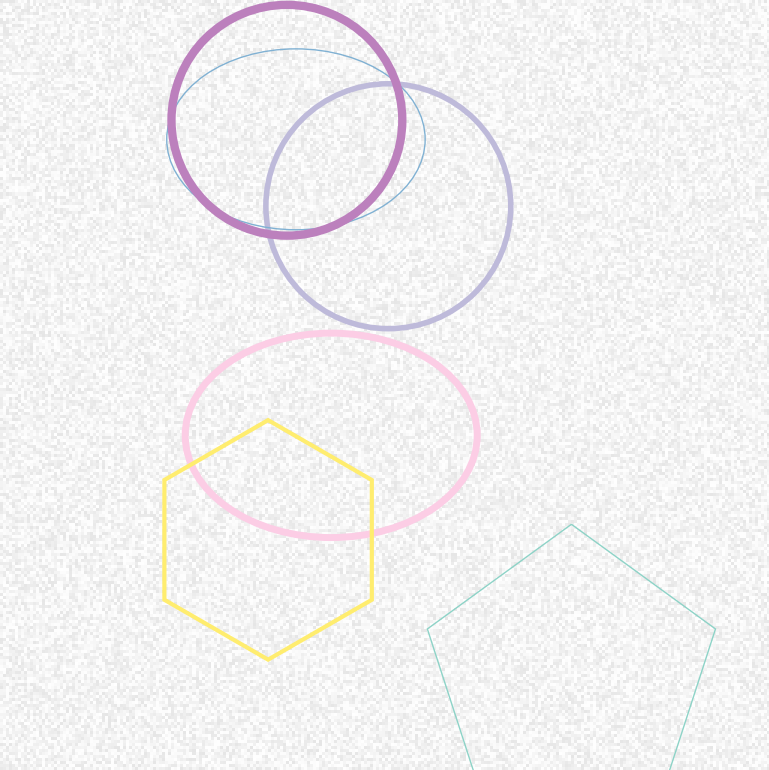[{"shape": "pentagon", "thickness": 0.5, "radius": 0.98, "center": [0.742, 0.122]}, {"shape": "circle", "thickness": 2, "radius": 0.8, "center": [0.504, 0.732]}, {"shape": "oval", "thickness": 0.5, "radius": 0.84, "center": [0.384, 0.819]}, {"shape": "oval", "thickness": 2.5, "radius": 0.95, "center": [0.43, 0.435]}, {"shape": "circle", "thickness": 3, "radius": 0.75, "center": [0.373, 0.844]}, {"shape": "hexagon", "thickness": 1.5, "radius": 0.78, "center": [0.348, 0.299]}]